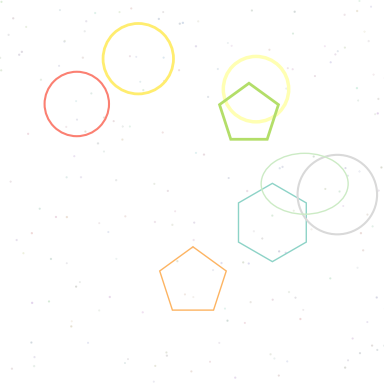[{"shape": "hexagon", "thickness": 1, "radius": 0.51, "center": [0.707, 0.422]}, {"shape": "circle", "thickness": 2.5, "radius": 0.42, "center": [0.665, 0.768]}, {"shape": "circle", "thickness": 1.5, "radius": 0.42, "center": [0.199, 0.73]}, {"shape": "pentagon", "thickness": 1, "radius": 0.45, "center": [0.501, 0.268]}, {"shape": "pentagon", "thickness": 2, "radius": 0.4, "center": [0.647, 0.703]}, {"shape": "circle", "thickness": 1.5, "radius": 0.52, "center": [0.876, 0.495]}, {"shape": "oval", "thickness": 1, "radius": 0.56, "center": [0.791, 0.523]}, {"shape": "circle", "thickness": 2, "radius": 0.46, "center": [0.359, 0.848]}]